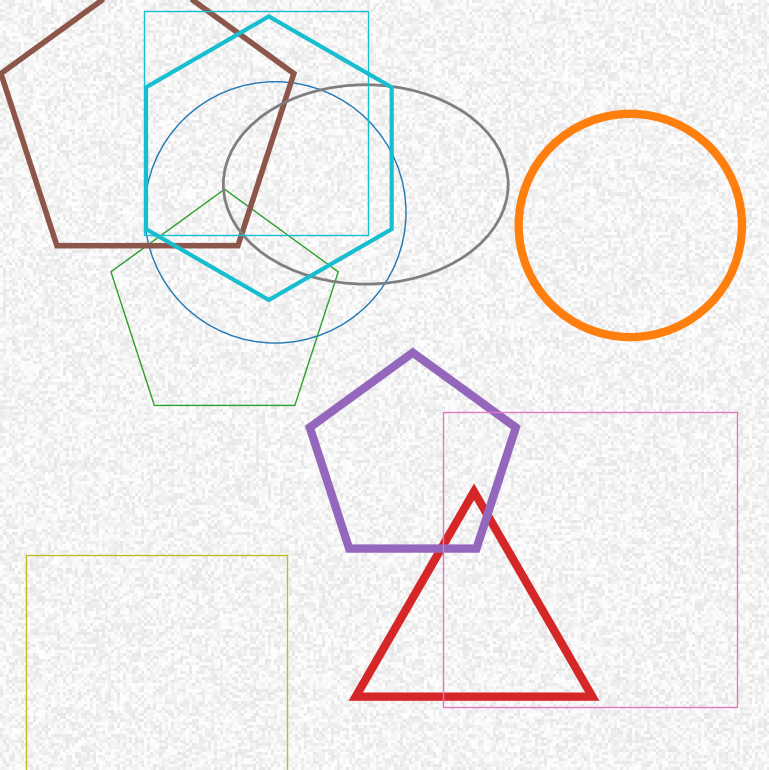[{"shape": "circle", "thickness": 0.5, "radius": 0.85, "center": [0.358, 0.724]}, {"shape": "circle", "thickness": 3, "radius": 0.73, "center": [0.819, 0.707]}, {"shape": "pentagon", "thickness": 0.5, "radius": 0.78, "center": [0.292, 0.599]}, {"shape": "triangle", "thickness": 3, "radius": 0.89, "center": [0.616, 0.184]}, {"shape": "pentagon", "thickness": 3, "radius": 0.7, "center": [0.536, 0.401]}, {"shape": "pentagon", "thickness": 2, "radius": 1.0, "center": [0.191, 0.843]}, {"shape": "square", "thickness": 0.5, "radius": 0.96, "center": [0.766, 0.273]}, {"shape": "oval", "thickness": 1, "radius": 0.92, "center": [0.475, 0.76]}, {"shape": "square", "thickness": 0.5, "radius": 0.85, "center": [0.204, 0.11]}, {"shape": "square", "thickness": 0.5, "radius": 0.73, "center": [0.332, 0.84]}, {"shape": "hexagon", "thickness": 1.5, "radius": 0.92, "center": [0.349, 0.795]}]